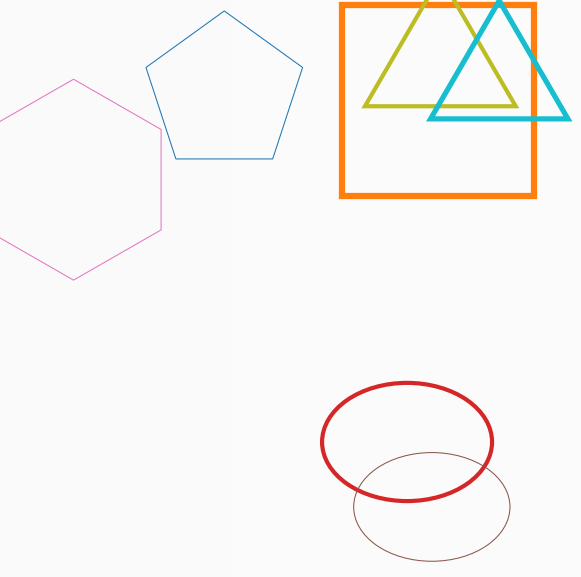[{"shape": "pentagon", "thickness": 0.5, "radius": 0.71, "center": [0.386, 0.839]}, {"shape": "square", "thickness": 3, "radius": 0.83, "center": [0.754, 0.826]}, {"shape": "oval", "thickness": 2, "radius": 0.73, "center": [0.7, 0.234]}, {"shape": "oval", "thickness": 0.5, "radius": 0.67, "center": [0.743, 0.121]}, {"shape": "hexagon", "thickness": 0.5, "radius": 0.87, "center": [0.127, 0.688]}, {"shape": "triangle", "thickness": 2, "radius": 0.75, "center": [0.758, 0.89]}, {"shape": "triangle", "thickness": 2.5, "radius": 0.68, "center": [0.859, 0.862]}]